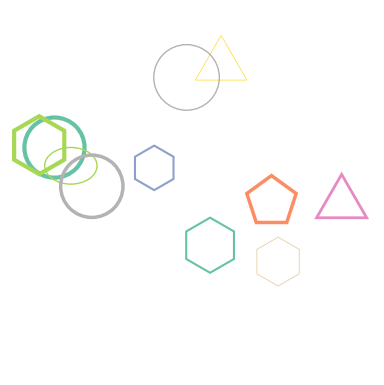[{"shape": "hexagon", "thickness": 1.5, "radius": 0.36, "center": [0.546, 0.363]}, {"shape": "circle", "thickness": 3, "radius": 0.39, "center": [0.141, 0.617]}, {"shape": "pentagon", "thickness": 2.5, "radius": 0.34, "center": [0.705, 0.477]}, {"shape": "hexagon", "thickness": 1.5, "radius": 0.29, "center": [0.401, 0.564]}, {"shape": "triangle", "thickness": 2, "radius": 0.38, "center": [0.887, 0.472]}, {"shape": "oval", "thickness": 1, "radius": 0.34, "center": [0.184, 0.569]}, {"shape": "hexagon", "thickness": 3, "radius": 0.38, "center": [0.102, 0.623]}, {"shape": "triangle", "thickness": 0.5, "radius": 0.39, "center": [0.574, 0.831]}, {"shape": "hexagon", "thickness": 0.5, "radius": 0.32, "center": [0.722, 0.32]}, {"shape": "circle", "thickness": 2.5, "radius": 0.4, "center": [0.238, 0.516]}, {"shape": "circle", "thickness": 1, "radius": 0.43, "center": [0.485, 0.799]}]